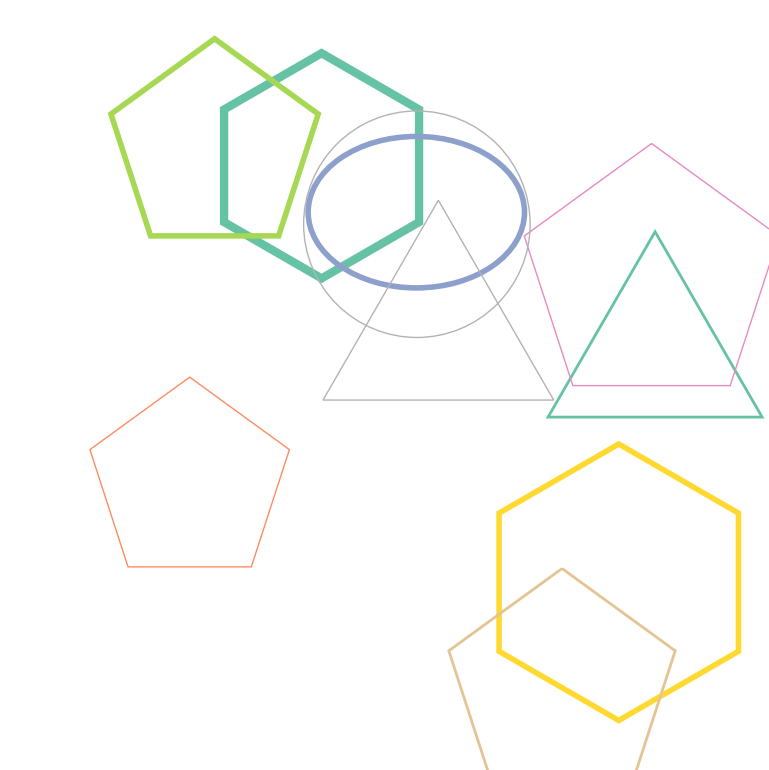[{"shape": "triangle", "thickness": 1, "radius": 0.8, "center": [0.851, 0.539]}, {"shape": "hexagon", "thickness": 3, "radius": 0.73, "center": [0.418, 0.785]}, {"shape": "pentagon", "thickness": 0.5, "radius": 0.68, "center": [0.246, 0.374]}, {"shape": "oval", "thickness": 2, "radius": 0.7, "center": [0.541, 0.724]}, {"shape": "pentagon", "thickness": 0.5, "radius": 0.87, "center": [0.846, 0.64]}, {"shape": "pentagon", "thickness": 2, "radius": 0.71, "center": [0.279, 0.808]}, {"shape": "hexagon", "thickness": 2, "radius": 0.9, "center": [0.804, 0.244]}, {"shape": "pentagon", "thickness": 1, "radius": 0.77, "center": [0.73, 0.107]}, {"shape": "triangle", "thickness": 0.5, "radius": 0.86, "center": [0.569, 0.567]}, {"shape": "circle", "thickness": 0.5, "radius": 0.74, "center": [0.541, 0.709]}]